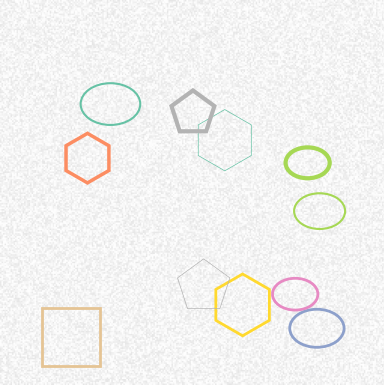[{"shape": "hexagon", "thickness": 0.5, "radius": 0.4, "center": [0.584, 0.636]}, {"shape": "oval", "thickness": 1.5, "radius": 0.39, "center": [0.287, 0.73]}, {"shape": "hexagon", "thickness": 2.5, "radius": 0.32, "center": [0.227, 0.589]}, {"shape": "oval", "thickness": 2, "radius": 0.35, "center": [0.823, 0.147]}, {"shape": "oval", "thickness": 2, "radius": 0.29, "center": [0.767, 0.236]}, {"shape": "oval", "thickness": 3, "radius": 0.29, "center": [0.799, 0.577]}, {"shape": "oval", "thickness": 1.5, "radius": 0.33, "center": [0.83, 0.452]}, {"shape": "hexagon", "thickness": 2, "radius": 0.4, "center": [0.63, 0.208]}, {"shape": "square", "thickness": 2, "radius": 0.38, "center": [0.184, 0.125]}, {"shape": "pentagon", "thickness": 3, "radius": 0.29, "center": [0.501, 0.706]}, {"shape": "pentagon", "thickness": 0.5, "radius": 0.36, "center": [0.529, 0.256]}]